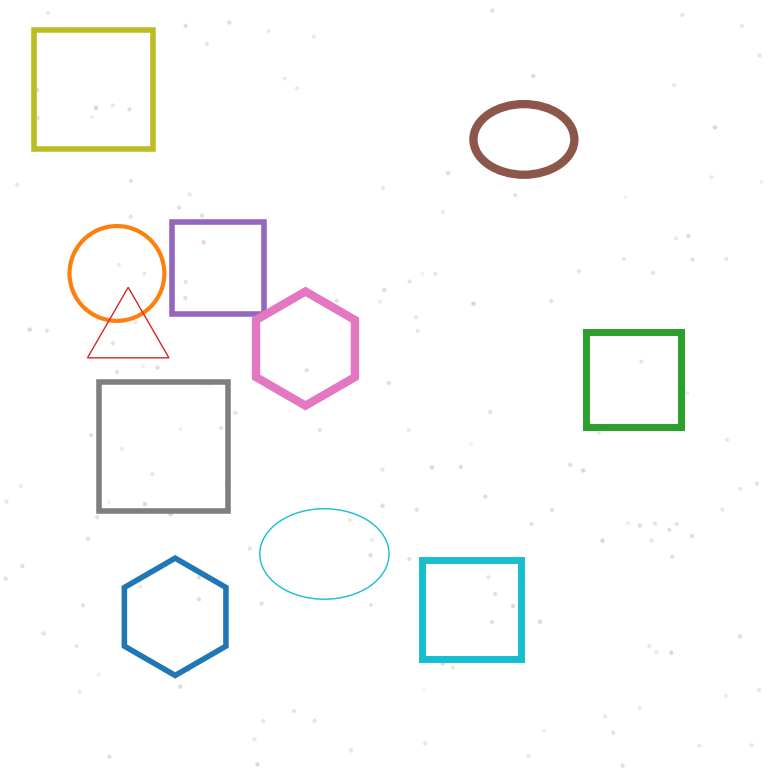[{"shape": "hexagon", "thickness": 2, "radius": 0.38, "center": [0.227, 0.199]}, {"shape": "circle", "thickness": 1.5, "radius": 0.31, "center": [0.152, 0.645]}, {"shape": "square", "thickness": 2.5, "radius": 0.31, "center": [0.823, 0.508]}, {"shape": "triangle", "thickness": 0.5, "radius": 0.31, "center": [0.166, 0.566]}, {"shape": "square", "thickness": 2, "radius": 0.3, "center": [0.283, 0.652]}, {"shape": "oval", "thickness": 3, "radius": 0.33, "center": [0.68, 0.819]}, {"shape": "hexagon", "thickness": 3, "radius": 0.37, "center": [0.397, 0.547]}, {"shape": "square", "thickness": 2, "radius": 0.42, "center": [0.212, 0.42]}, {"shape": "square", "thickness": 2, "radius": 0.39, "center": [0.121, 0.883]}, {"shape": "oval", "thickness": 0.5, "radius": 0.42, "center": [0.421, 0.281]}, {"shape": "square", "thickness": 2.5, "radius": 0.32, "center": [0.613, 0.208]}]